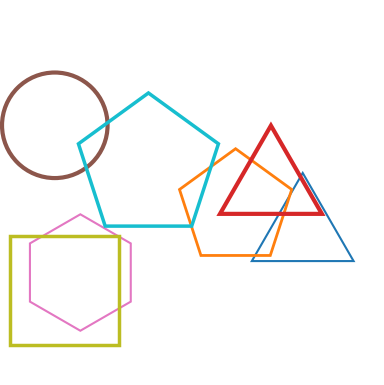[{"shape": "triangle", "thickness": 1.5, "radius": 0.76, "center": [0.786, 0.398]}, {"shape": "pentagon", "thickness": 2, "radius": 0.77, "center": [0.612, 0.46]}, {"shape": "triangle", "thickness": 3, "radius": 0.76, "center": [0.704, 0.521]}, {"shape": "circle", "thickness": 3, "radius": 0.69, "center": [0.142, 0.675]}, {"shape": "hexagon", "thickness": 1.5, "radius": 0.76, "center": [0.209, 0.292]}, {"shape": "square", "thickness": 2.5, "radius": 0.7, "center": [0.168, 0.245]}, {"shape": "pentagon", "thickness": 2.5, "radius": 0.96, "center": [0.386, 0.567]}]